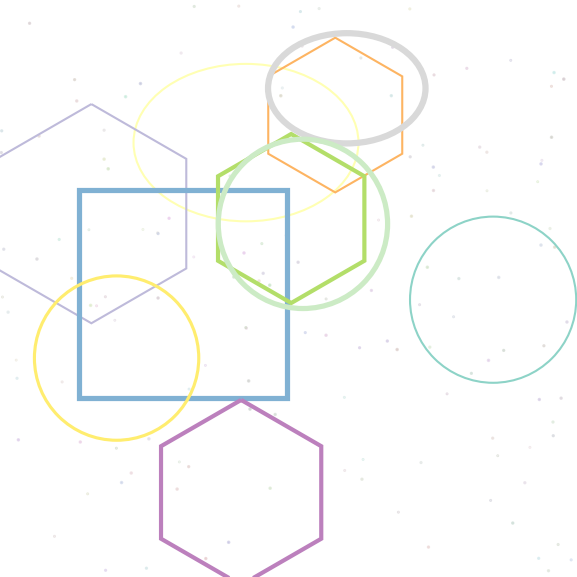[{"shape": "circle", "thickness": 1, "radius": 0.72, "center": [0.854, 0.48]}, {"shape": "oval", "thickness": 1, "radius": 0.97, "center": [0.426, 0.752]}, {"shape": "hexagon", "thickness": 1, "radius": 0.95, "center": [0.158, 0.629]}, {"shape": "square", "thickness": 2.5, "radius": 0.9, "center": [0.317, 0.49]}, {"shape": "hexagon", "thickness": 1, "radius": 0.67, "center": [0.581, 0.8]}, {"shape": "hexagon", "thickness": 2, "radius": 0.73, "center": [0.504, 0.621]}, {"shape": "oval", "thickness": 3, "radius": 0.68, "center": [0.6, 0.846]}, {"shape": "hexagon", "thickness": 2, "radius": 0.8, "center": [0.418, 0.146]}, {"shape": "circle", "thickness": 2.5, "radius": 0.73, "center": [0.525, 0.611]}, {"shape": "circle", "thickness": 1.5, "radius": 0.71, "center": [0.202, 0.379]}]